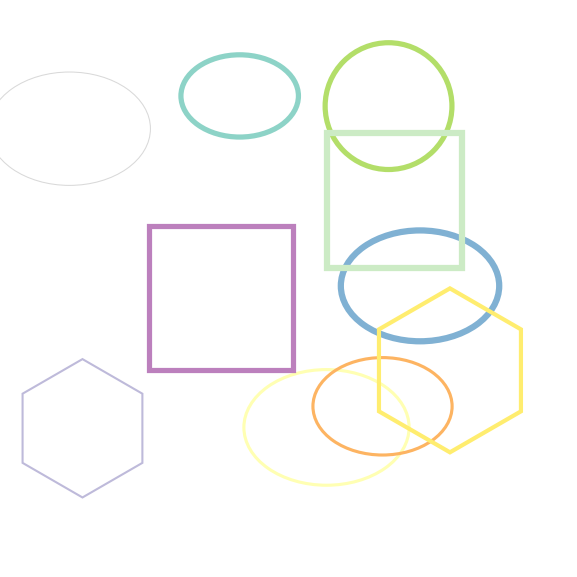[{"shape": "oval", "thickness": 2.5, "radius": 0.51, "center": [0.415, 0.833]}, {"shape": "oval", "thickness": 1.5, "radius": 0.72, "center": [0.565, 0.259]}, {"shape": "hexagon", "thickness": 1, "radius": 0.6, "center": [0.143, 0.258]}, {"shape": "oval", "thickness": 3, "radius": 0.69, "center": [0.727, 0.504]}, {"shape": "oval", "thickness": 1.5, "radius": 0.6, "center": [0.662, 0.296]}, {"shape": "circle", "thickness": 2.5, "radius": 0.55, "center": [0.673, 0.815]}, {"shape": "oval", "thickness": 0.5, "radius": 0.7, "center": [0.12, 0.776]}, {"shape": "square", "thickness": 2.5, "radius": 0.62, "center": [0.382, 0.483]}, {"shape": "square", "thickness": 3, "radius": 0.59, "center": [0.683, 0.652]}, {"shape": "hexagon", "thickness": 2, "radius": 0.71, "center": [0.779, 0.358]}]